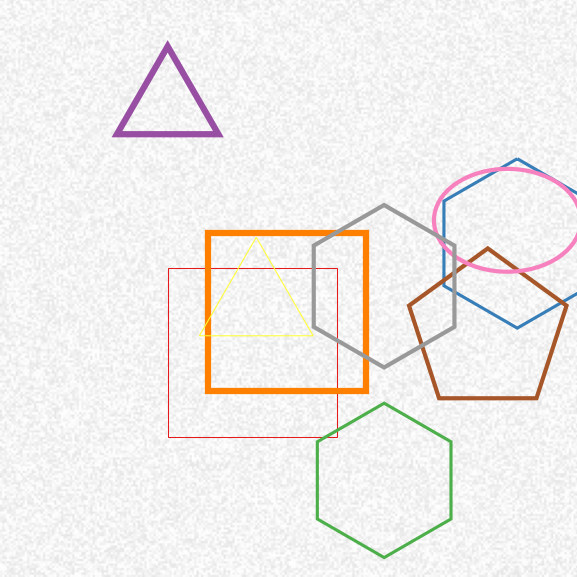[{"shape": "square", "thickness": 0.5, "radius": 0.73, "center": [0.437, 0.389]}, {"shape": "hexagon", "thickness": 1.5, "radius": 0.73, "center": [0.896, 0.578]}, {"shape": "hexagon", "thickness": 1.5, "radius": 0.67, "center": [0.665, 0.167]}, {"shape": "triangle", "thickness": 3, "radius": 0.51, "center": [0.29, 0.817]}, {"shape": "square", "thickness": 3, "radius": 0.68, "center": [0.498, 0.459]}, {"shape": "triangle", "thickness": 0.5, "radius": 0.57, "center": [0.444, 0.475]}, {"shape": "pentagon", "thickness": 2, "radius": 0.72, "center": [0.845, 0.426]}, {"shape": "oval", "thickness": 2, "radius": 0.64, "center": [0.879, 0.618]}, {"shape": "hexagon", "thickness": 2, "radius": 0.7, "center": [0.665, 0.503]}]